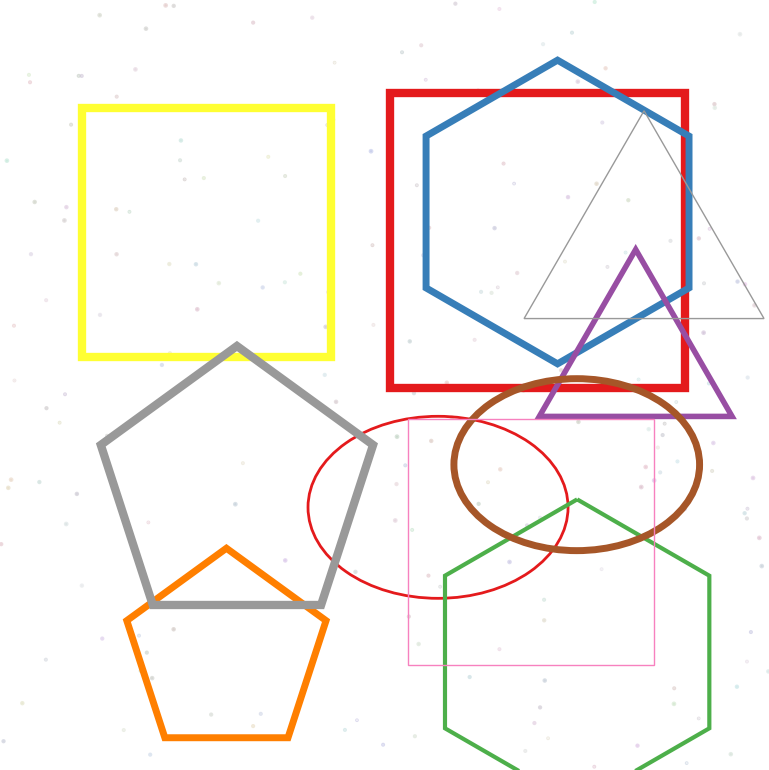[{"shape": "square", "thickness": 3, "radius": 0.96, "center": [0.698, 0.688]}, {"shape": "oval", "thickness": 1, "radius": 0.84, "center": [0.569, 0.341]}, {"shape": "hexagon", "thickness": 2.5, "radius": 0.99, "center": [0.724, 0.725]}, {"shape": "hexagon", "thickness": 1.5, "radius": 0.99, "center": [0.75, 0.153]}, {"shape": "triangle", "thickness": 2, "radius": 0.72, "center": [0.826, 0.531]}, {"shape": "pentagon", "thickness": 2.5, "radius": 0.68, "center": [0.294, 0.152]}, {"shape": "square", "thickness": 3, "radius": 0.81, "center": [0.268, 0.698]}, {"shape": "oval", "thickness": 2.5, "radius": 0.8, "center": [0.749, 0.397]}, {"shape": "square", "thickness": 0.5, "radius": 0.8, "center": [0.689, 0.296]}, {"shape": "triangle", "thickness": 0.5, "radius": 0.9, "center": [0.836, 0.676]}, {"shape": "pentagon", "thickness": 3, "radius": 0.93, "center": [0.308, 0.365]}]